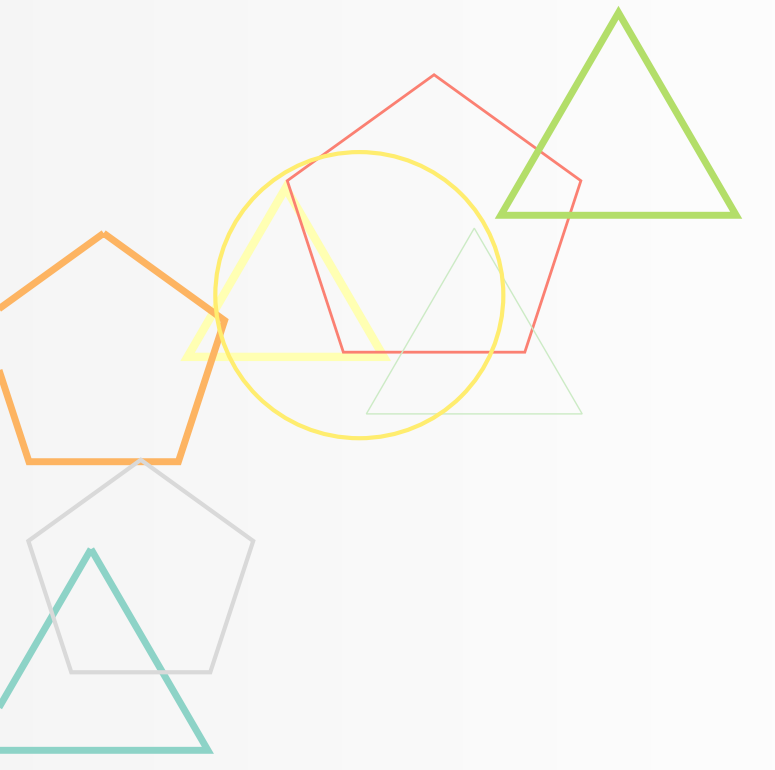[{"shape": "triangle", "thickness": 2.5, "radius": 0.87, "center": [0.117, 0.113]}, {"shape": "triangle", "thickness": 3, "radius": 0.73, "center": [0.369, 0.61]}, {"shape": "pentagon", "thickness": 1, "radius": 1.0, "center": [0.56, 0.704]}, {"shape": "pentagon", "thickness": 2.5, "radius": 0.82, "center": [0.134, 0.533]}, {"shape": "triangle", "thickness": 2.5, "radius": 0.88, "center": [0.798, 0.808]}, {"shape": "pentagon", "thickness": 1.5, "radius": 0.76, "center": [0.182, 0.25]}, {"shape": "triangle", "thickness": 0.5, "radius": 0.8, "center": [0.612, 0.543]}, {"shape": "circle", "thickness": 1.5, "radius": 0.93, "center": [0.464, 0.617]}]